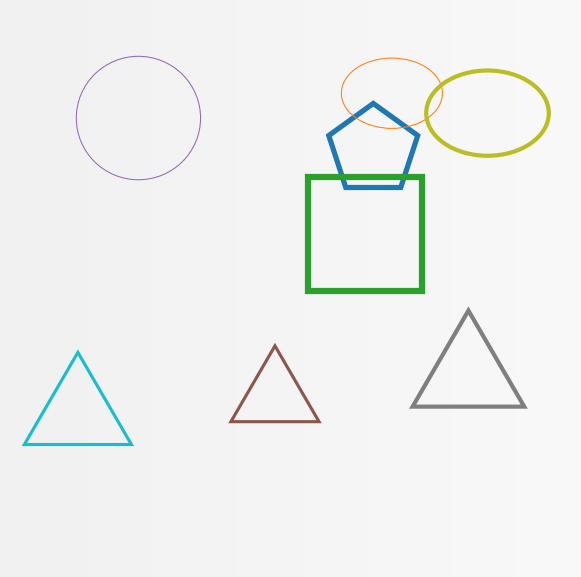[{"shape": "pentagon", "thickness": 2.5, "radius": 0.4, "center": [0.642, 0.74]}, {"shape": "oval", "thickness": 0.5, "radius": 0.43, "center": [0.674, 0.838]}, {"shape": "square", "thickness": 3, "radius": 0.49, "center": [0.629, 0.594]}, {"shape": "circle", "thickness": 0.5, "radius": 0.53, "center": [0.238, 0.795]}, {"shape": "triangle", "thickness": 1.5, "radius": 0.44, "center": [0.473, 0.313]}, {"shape": "triangle", "thickness": 2, "radius": 0.55, "center": [0.806, 0.35]}, {"shape": "oval", "thickness": 2, "radius": 0.53, "center": [0.839, 0.803]}, {"shape": "triangle", "thickness": 1.5, "radius": 0.53, "center": [0.134, 0.283]}]